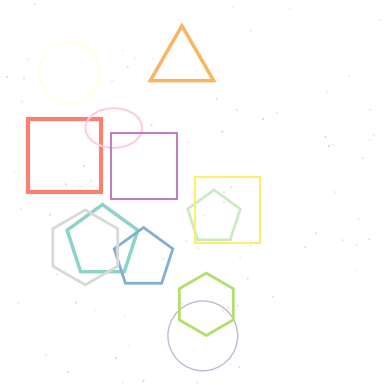[{"shape": "pentagon", "thickness": 2.5, "radius": 0.48, "center": [0.266, 0.372]}, {"shape": "circle", "thickness": 0.5, "radius": 0.39, "center": [0.181, 0.811]}, {"shape": "circle", "thickness": 1, "radius": 0.45, "center": [0.527, 0.128]}, {"shape": "square", "thickness": 3, "radius": 0.47, "center": [0.169, 0.595]}, {"shape": "pentagon", "thickness": 2, "radius": 0.4, "center": [0.373, 0.329]}, {"shape": "triangle", "thickness": 2.5, "radius": 0.48, "center": [0.473, 0.838]}, {"shape": "hexagon", "thickness": 2, "radius": 0.4, "center": [0.536, 0.21]}, {"shape": "oval", "thickness": 1.5, "radius": 0.37, "center": [0.296, 0.667]}, {"shape": "hexagon", "thickness": 2, "radius": 0.49, "center": [0.221, 0.357]}, {"shape": "square", "thickness": 1.5, "radius": 0.43, "center": [0.374, 0.568]}, {"shape": "pentagon", "thickness": 2, "radius": 0.36, "center": [0.556, 0.435]}, {"shape": "square", "thickness": 1.5, "radius": 0.43, "center": [0.591, 0.455]}]